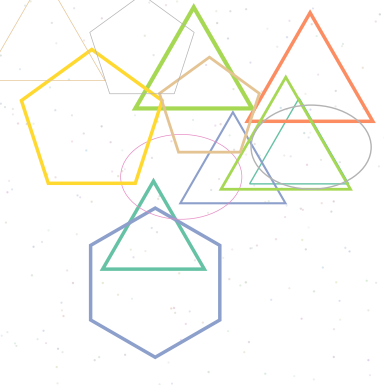[{"shape": "triangle", "thickness": 1, "radius": 0.74, "center": [0.777, 0.597]}, {"shape": "triangle", "thickness": 2.5, "radius": 0.76, "center": [0.399, 0.377]}, {"shape": "triangle", "thickness": 2.5, "radius": 0.94, "center": [0.805, 0.779]}, {"shape": "hexagon", "thickness": 2.5, "radius": 0.97, "center": [0.403, 0.266]}, {"shape": "triangle", "thickness": 1.5, "radius": 0.79, "center": [0.605, 0.551]}, {"shape": "oval", "thickness": 0.5, "radius": 0.79, "center": [0.471, 0.541]}, {"shape": "triangle", "thickness": 3, "radius": 0.88, "center": [0.503, 0.806]}, {"shape": "triangle", "thickness": 2, "radius": 0.97, "center": [0.742, 0.605]}, {"shape": "pentagon", "thickness": 2.5, "radius": 0.96, "center": [0.238, 0.679]}, {"shape": "triangle", "thickness": 0.5, "radius": 0.91, "center": [0.115, 0.882]}, {"shape": "pentagon", "thickness": 2, "radius": 0.68, "center": [0.544, 0.715]}, {"shape": "pentagon", "thickness": 0.5, "radius": 0.71, "center": [0.369, 0.872]}, {"shape": "oval", "thickness": 1, "radius": 0.78, "center": [0.808, 0.618]}]